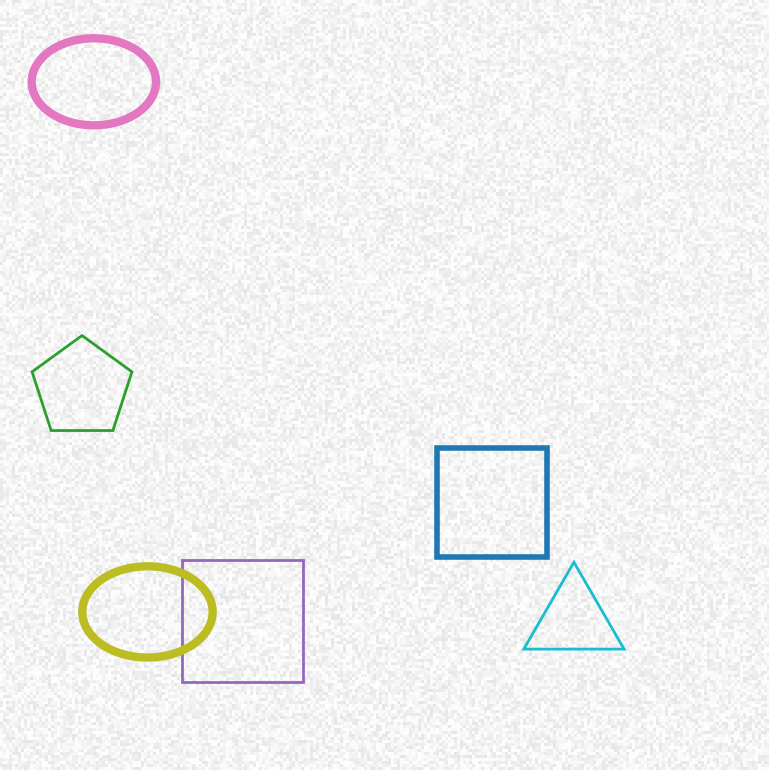[{"shape": "square", "thickness": 2, "radius": 0.36, "center": [0.639, 0.348]}, {"shape": "pentagon", "thickness": 1, "radius": 0.34, "center": [0.107, 0.496]}, {"shape": "square", "thickness": 1, "radius": 0.39, "center": [0.315, 0.193]}, {"shape": "oval", "thickness": 3, "radius": 0.4, "center": [0.122, 0.894]}, {"shape": "oval", "thickness": 3, "radius": 0.42, "center": [0.192, 0.205]}, {"shape": "triangle", "thickness": 1, "radius": 0.38, "center": [0.745, 0.195]}]